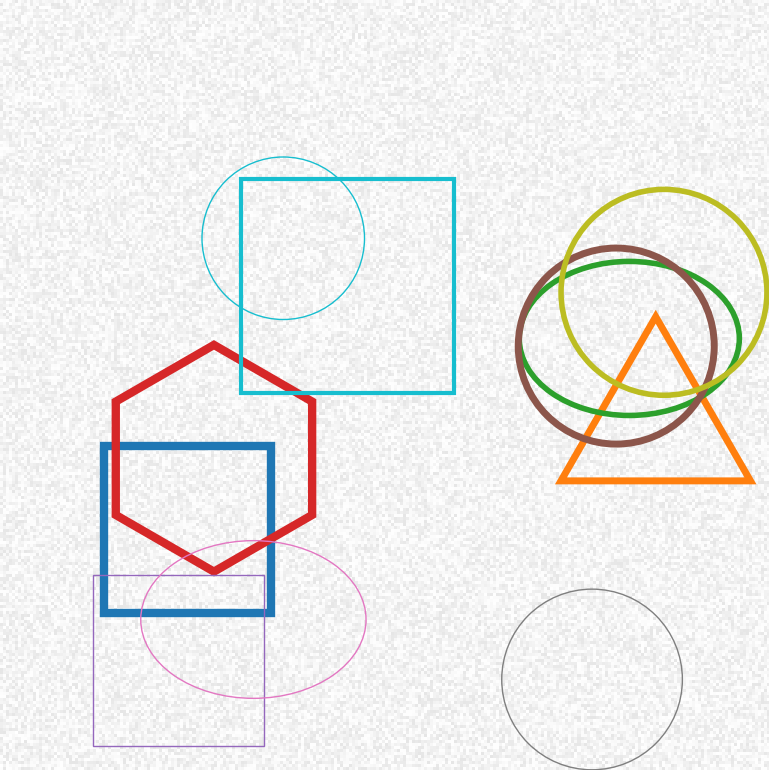[{"shape": "square", "thickness": 3, "radius": 0.54, "center": [0.244, 0.312]}, {"shape": "triangle", "thickness": 2.5, "radius": 0.71, "center": [0.852, 0.447]}, {"shape": "oval", "thickness": 2, "radius": 0.71, "center": [0.817, 0.56]}, {"shape": "hexagon", "thickness": 3, "radius": 0.74, "center": [0.278, 0.405]}, {"shape": "square", "thickness": 0.5, "radius": 0.56, "center": [0.232, 0.143]}, {"shape": "circle", "thickness": 2.5, "radius": 0.64, "center": [0.8, 0.551]}, {"shape": "oval", "thickness": 0.5, "radius": 0.73, "center": [0.329, 0.195]}, {"shape": "circle", "thickness": 0.5, "radius": 0.59, "center": [0.769, 0.118]}, {"shape": "circle", "thickness": 2, "radius": 0.67, "center": [0.862, 0.62]}, {"shape": "square", "thickness": 1.5, "radius": 0.69, "center": [0.452, 0.629]}, {"shape": "circle", "thickness": 0.5, "radius": 0.53, "center": [0.368, 0.691]}]